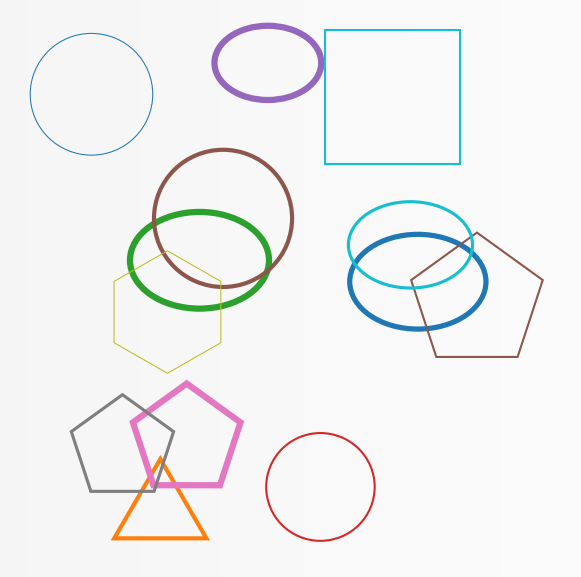[{"shape": "oval", "thickness": 2.5, "radius": 0.59, "center": [0.719, 0.511]}, {"shape": "circle", "thickness": 0.5, "radius": 0.53, "center": [0.157, 0.836]}, {"shape": "triangle", "thickness": 2, "radius": 0.46, "center": [0.276, 0.113]}, {"shape": "oval", "thickness": 3, "radius": 0.6, "center": [0.343, 0.548]}, {"shape": "circle", "thickness": 1, "radius": 0.47, "center": [0.551, 0.156]}, {"shape": "oval", "thickness": 3, "radius": 0.46, "center": [0.461, 0.89]}, {"shape": "pentagon", "thickness": 1, "radius": 0.6, "center": [0.821, 0.477]}, {"shape": "circle", "thickness": 2, "radius": 0.59, "center": [0.384, 0.621]}, {"shape": "pentagon", "thickness": 3, "radius": 0.49, "center": [0.321, 0.238]}, {"shape": "pentagon", "thickness": 1.5, "radius": 0.46, "center": [0.211, 0.223]}, {"shape": "hexagon", "thickness": 0.5, "radius": 0.53, "center": [0.288, 0.459]}, {"shape": "oval", "thickness": 1.5, "radius": 0.53, "center": [0.706, 0.575]}, {"shape": "square", "thickness": 1, "radius": 0.58, "center": [0.675, 0.831]}]